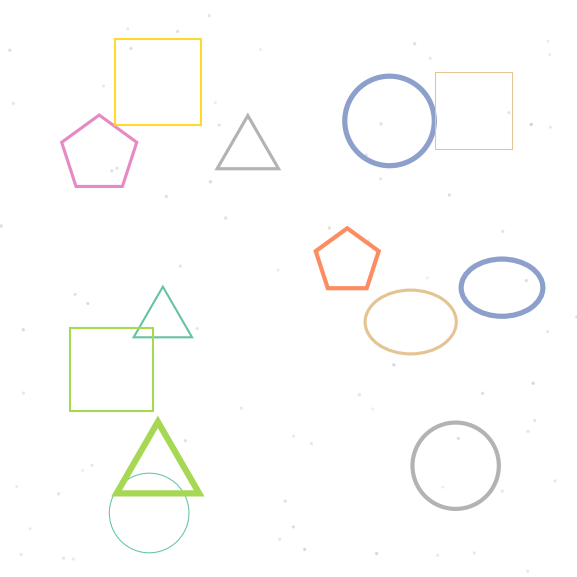[{"shape": "circle", "thickness": 0.5, "radius": 0.34, "center": [0.258, 0.111]}, {"shape": "triangle", "thickness": 1, "radius": 0.29, "center": [0.282, 0.444]}, {"shape": "pentagon", "thickness": 2, "radius": 0.29, "center": [0.601, 0.546]}, {"shape": "oval", "thickness": 2.5, "radius": 0.35, "center": [0.869, 0.501]}, {"shape": "circle", "thickness": 2.5, "radius": 0.39, "center": [0.675, 0.79]}, {"shape": "pentagon", "thickness": 1.5, "radius": 0.34, "center": [0.172, 0.732]}, {"shape": "triangle", "thickness": 3, "radius": 0.41, "center": [0.273, 0.186]}, {"shape": "square", "thickness": 1, "radius": 0.36, "center": [0.193, 0.36]}, {"shape": "square", "thickness": 1, "radius": 0.37, "center": [0.274, 0.857]}, {"shape": "square", "thickness": 0.5, "radius": 0.33, "center": [0.82, 0.808]}, {"shape": "oval", "thickness": 1.5, "radius": 0.39, "center": [0.711, 0.442]}, {"shape": "triangle", "thickness": 1.5, "radius": 0.31, "center": [0.429, 0.738]}, {"shape": "circle", "thickness": 2, "radius": 0.37, "center": [0.789, 0.193]}]